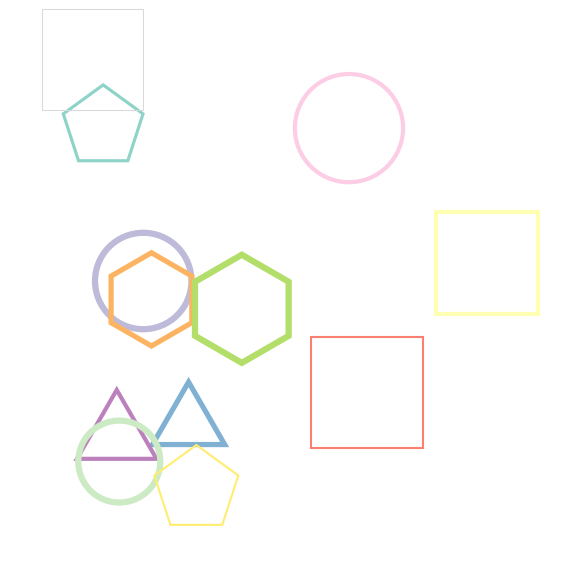[{"shape": "pentagon", "thickness": 1.5, "radius": 0.36, "center": [0.179, 0.78]}, {"shape": "square", "thickness": 2, "radius": 0.44, "center": [0.843, 0.543]}, {"shape": "circle", "thickness": 3, "radius": 0.42, "center": [0.248, 0.513]}, {"shape": "square", "thickness": 1, "radius": 0.48, "center": [0.635, 0.32]}, {"shape": "triangle", "thickness": 2.5, "radius": 0.36, "center": [0.327, 0.265]}, {"shape": "hexagon", "thickness": 2.5, "radius": 0.4, "center": [0.262, 0.481]}, {"shape": "hexagon", "thickness": 3, "radius": 0.47, "center": [0.419, 0.464]}, {"shape": "circle", "thickness": 2, "radius": 0.47, "center": [0.604, 0.777]}, {"shape": "square", "thickness": 0.5, "radius": 0.44, "center": [0.16, 0.897]}, {"shape": "triangle", "thickness": 2, "radius": 0.4, "center": [0.202, 0.244]}, {"shape": "circle", "thickness": 3, "radius": 0.35, "center": [0.207, 0.2]}, {"shape": "pentagon", "thickness": 1, "radius": 0.38, "center": [0.34, 0.152]}]